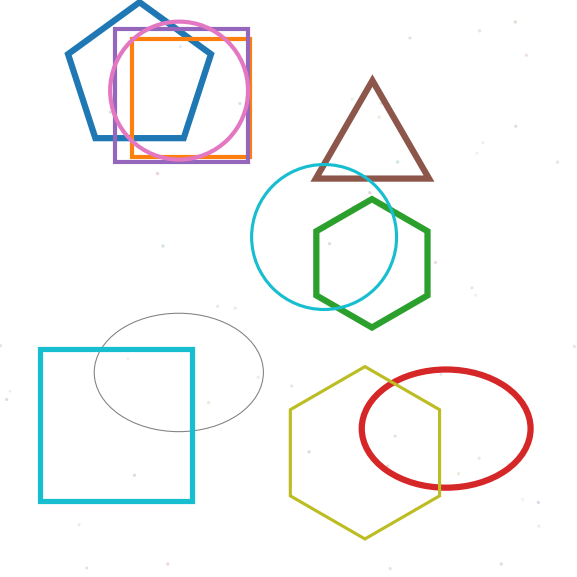[{"shape": "pentagon", "thickness": 3, "radius": 0.65, "center": [0.242, 0.865]}, {"shape": "square", "thickness": 2, "radius": 0.51, "center": [0.331, 0.83]}, {"shape": "hexagon", "thickness": 3, "radius": 0.56, "center": [0.644, 0.543]}, {"shape": "oval", "thickness": 3, "radius": 0.73, "center": [0.773, 0.257]}, {"shape": "square", "thickness": 2, "radius": 0.58, "center": [0.314, 0.835]}, {"shape": "triangle", "thickness": 3, "radius": 0.57, "center": [0.645, 0.746]}, {"shape": "circle", "thickness": 2, "radius": 0.6, "center": [0.31, 0.842]}, {"shape": "oval", "thickness": 0.5, "radius": 0.73, "center": [0.31, 0.354]}, {"shape": "hexagon", "thickness": 1.5, "radius": 0.75, "center": [0.632, 0.215]}, {"shape": "square", "thickness": 2.5, "radius": 0.66, "center": [0.202, 0.263]}, {"shape": "circle", "thickness": 1.5, "radius": 0.63, "center": [0.561, 0.589]}]